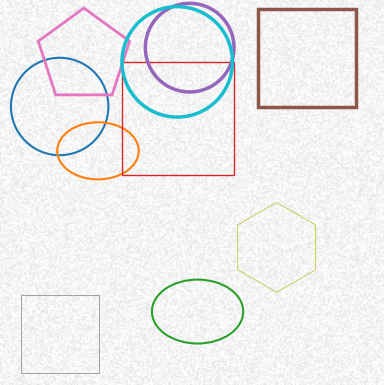[{"shape": "circle", "thickness": 1.5, "radius": 0.63, "center": [0.155, 0.723]}, {"shape": "oval", "thickness": 1.5, "radius": 0.53, "center": [0.254, 0.608]}, {"shape": "oval", "thickness": 1.5, "radius": 0.59, "center": [0.513, 0.191]}, {"shape": "square", "thickness": 1, "radius": 0.73, "center": [0.462, 0.691]}, {"shape": "circle", "thickness": 2.5, "radius": 0.58, "center": [0.493, 0.876]}, {"shape": "square", "thickness": 2.5, "radius": 0.64, "center": [0.797, 0.85]}, {"shape": "pentagon", "thickness": 2, "radius": 0.62, "center": [0.218, 0.854]}, {"shape": "square", "thickness": 0.5, "radius": 0.5, "center": [0.156, 0.133]}, {"shape": "hexagon", "thickness": 0.5, "radius": 0.58, "center": [0.719, 0.357]}, {"shape": "circle", "thickness": 2.5, "radius": 0.72, "center": [0.46, 0.839]}]